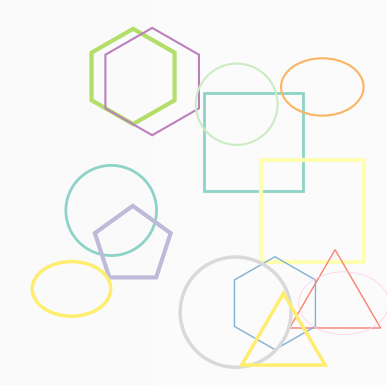[{"shape": "circle", "thickness": 2, "radius": 0.59, "center": [0.287, 0.453]}, {"shape": "square", "thickness": 2, "radius": 0.64, "center": [0.655, 0.63]}, {"shape": "square", "thickness": 3, "radius": 0.66, "center": [0.806, 0.452]}, {"shape": "pentagon", "thickness": 3, "radius": 0.51, "center": [0.343, 0.363]}, {"shape": "triangle", "thickness": 1, "radius": 0.68, "center": [0.865, 0.216]}, {"shape": "hexagon", "thickness": 1, "radius": 0.6, "center": [0.71, 0.213]}, {"shape": "oval", "thickness": 1.5, "radius": 0.53, "center": [0.832, 0.774]}, {"shape": "hexagon", "thickness": 3, "radius": 0.62, "center": [0.343, 0.801]}, {"shape": "oval", "thickness": 0.5, "radius": 0.58, "center": [0.887, 0.212]}, {"shape": "circle", "thickness": 2.5, "radius": 0.72, "center": [0.608, 0.189]}, {"shape": "hexagon", "thickness": 1.5, "radius": 0.7, "center": [0.393, 0.788]}, {"shape": "circle", "thickness": 1.5, "radius": 0.53, "center": [0.611, 0.729]}, {"shape": "triangle", "thickness": 2.5, "radius": 0.62, "center": [0.731, 0.114]}, {"shape": "oval", "thickness": 2.5, "radius": 0.51, "center": [0.184, 0.25]}]